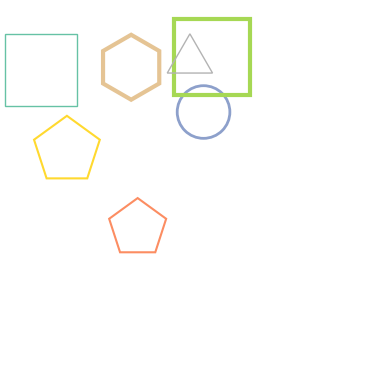[{"shape": "square", "thickness": 1, "radius": 0.47, "center": [0.106, 0.818]}, {"shape": "pentagon", "thickness": 1.5, "radius": 0.39, "center": [0.358, 0.408]}, {"shape": "circle", "thickness": 2, "radius": 0.34, "center": [0.529, 0.709]}, {"shape": "square", "thickness": 3, "radius": 0.49, "center": [0.55, 0.853]}, {"shape": "pentagon", "thickness": 1.5, "radius": 0.45, "center": [0.174, 0.609]}, {"shape": "hexagon", "thickness": 3, "radius": 0.42, "center": [0.341, 0.825]}, {"shape": "triangle", "thickness": 1, "radius": 0.34, "center": [0.493, 0.844]}]